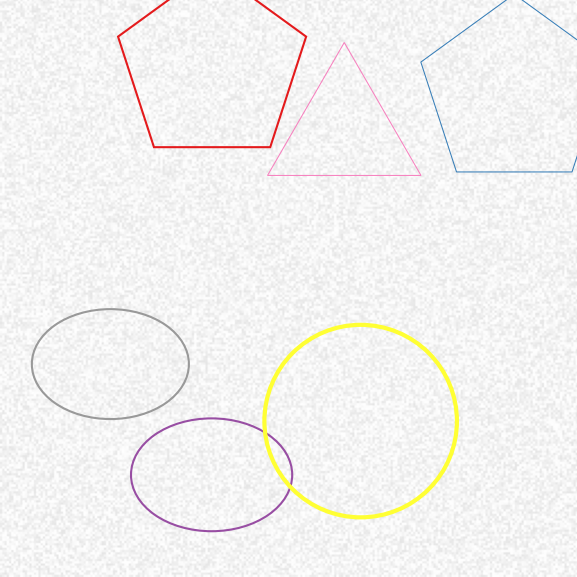[{"shape": "pentagon", "thickness": 1, "radius": 0.86, "center": [0.367, 0.883]}, {"shape": "pentagon", "thickness": 0.5, "radius": 0.85, "center": [0.891, 0.839]}, {"shape": "oval", "thickness": 1, "radius": 0.7, "center": [0.366, 0.177]}, {"shape": "circle", "thickness": 2, "radius": 0.83, "center": [0.625, 0.27]}, {"shape": "triangle", "thickness": 0.5, "radius": 0.77, "center": [0.596, 0.772]}, {"shape": "oval", "thickness": 1, "radius": 0.68, "center": [0.191, 0.369]}]